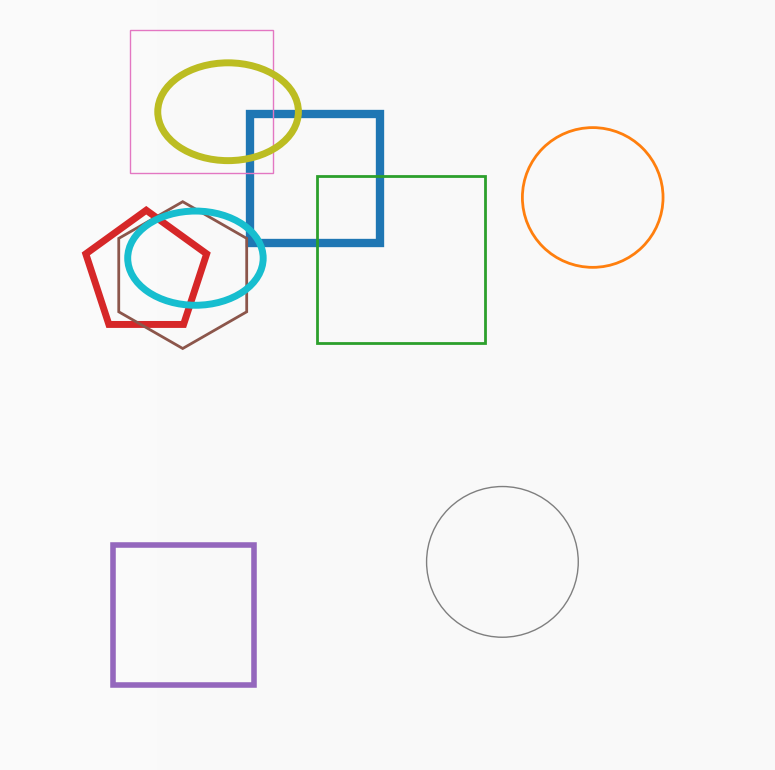[{"shape": "square", "thickness": 3, "radius": 0.42, "center": [0.407, 0.768]}, {"shape": "circle", "thickness": 1, "radius": 0.45, "center": [0.765, 0.744]}, {"shape": "square", "thickness": 1, "radius": 0.54, "center": [0.517, 0.663]}, {"shape": "pentagon", "thickness": 2.5, "radius": 0.41, "center": [0.189, 0.645]}, {"shape": "square", "thickness": 2, "radius": 0.46, "center": [0.237, 0.201]}, {"shape": "hexagon", "thickness": 1, "radius": 0.48, "center": [0.236, 0.643]}, {"shape": "square", "thickness": 0.5, "radius": 0.46, "center": [0.26, 0.868]}, {"shape": "circle", "thickness": 0.5, "radius": 0.49, "center": [0.648, 0.27]}, {"shape": "oval", "thickness": 2.5, "radius": 0.45, "center": [0.294, 0.855]}, {"shape": "oval", "thickness": 2.5, "radius": 0.44, "center": [0.252, 0.665]}]